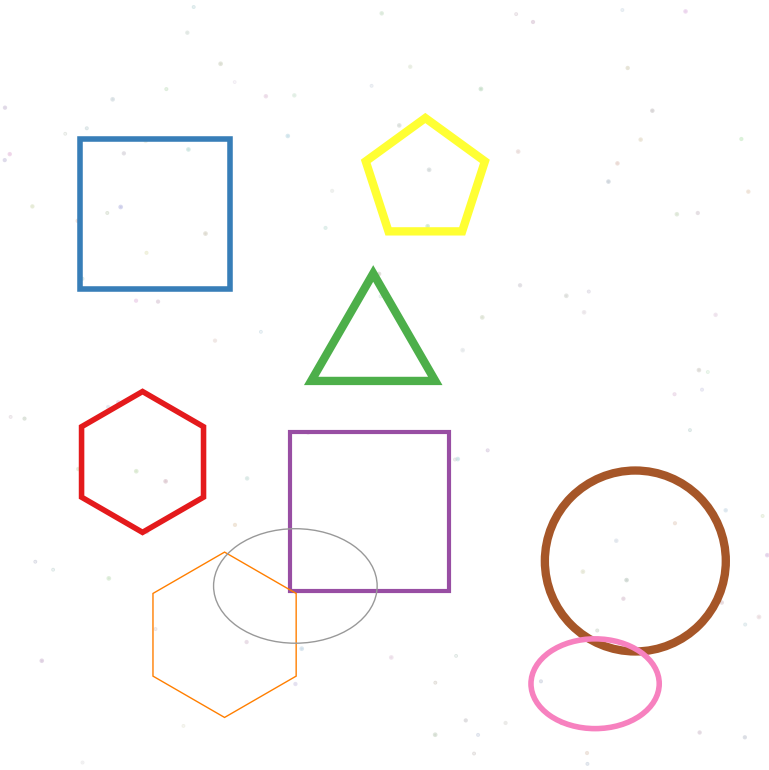[{"shape": "hexagon", "thickness": 2, "radius": 0.46, "center": [0.185, 0.4]}, {"shape": "square", "thickness": 2, "radius": 0.49, "center": [0.202, 0.723]}, {"shape": "triangle", "thickness": 3, "radius": 0.47, "center": [0.485, 0.552]}, {"shape": "square", "thickness": 1.5, "radius": 0.52, "center": [0.48, 0.335]}, {"shape": "hexagon", "thickness": 0.5, "radius": 0.54, "center": [0.292, 0.176]}, {"shape": "pentagon", "thickness": 3, "radius": 0.41, "center": [0.552, 0.765]}, {"shape": "circle", "thickness": 3, "radius": 0.59, "center": [0.825, 0.271]}, {"shape": "oval", "thickness": 2, "radius": 0.42, "center": [0.773, 0.112]}, {"shape": "oval", "thickness": 0.5, "radius": 0.53, "center": [0.384, 0.239]}]